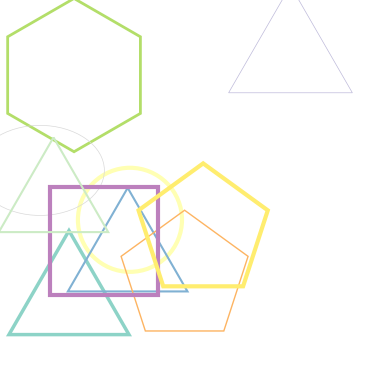[{"shape": "triangle", "thickness": 2.5, "radius": 0.9, "center": [0.179, 0.221]}, {"shape": "circle", "thickness": 3, "radius": 0.68, "center": [0.338, 0.429]}, {"shape": "triangle", "thickness": 0.5, "radius": 0.93, "center": [0.754, 0.852]}, {"shape": "triangle", "thickness": 1.5, "radius": 0.9, "center": [0.332, 0.333]}, {"shape": "pentagon", "thickness": 1, "radius": 0.87, "center": [0.479, 0.281]}, {"shape": "hexagon", "thickness": 2, "radius": 1.0, "center": [0.192, 0.805]}, {"shape": "oval", "thickness": 0.5, "radius": 0.84, "center": [0.104, 0.557]}, {"shape": "square", "thickness": 3, "radius": 0.7, "center": [0.27, 0.374]}, {"shape": "triangle", "thickness": 1.5, "radius": 0.82, "center": [0.139, 0.479]}, {"shape": "pentagon", "thickness": 3, "radius": 0.88, "center": [0.528, 0.399]}]